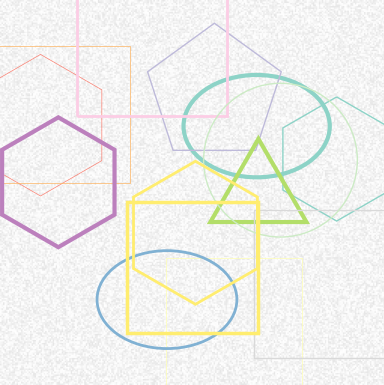[{"shape": "oval", "thickness": 3, "radius": 0.95, "center": [0.667, 0.672]}, {"shape": "hexagon", "thickness": 1, "radius": 0.81, "center": [0.874, 0.587]}, {"shape": "square", "thickness": 0.5, "radius": 0.88, "center": [0.609, 0.153]}, {"shape": "pentagon", "thickness": 1, "radius": 0.91, "center": [0.557, 0.757]}, {"shape": "hexagon", "thickness": 0.5, "radius": 0.92, "center": [0.105, 0.675]}, {"shape": "oval", "thickness": 2, "radius": 0.91, "center": [0.434, 0.222]}, {"shape": "square", "thickness": 0.5, "radius": 0.89, "center": [0.16, 0.702]}, {"shape": "triangle", "thickness": 3, "radius": 0.72, "center": [0.671, 0.495]}, {"shape": "square", "thickness": 2, "radius": 0.97, "center": [0.394, 0.892]}, {"shape": "square", "thickness": 1, "radius": 0.96, "center": [0.852, 0.261]}, {"shape": "hexagon", "thickness": 3, "radius": 0.84, "center": [0.151, 0.527]}, {"shape": "circle", "thickness": 1, "radius": 1.0, "center": [0.729, 0.584]}, {"shape": "hexagon", "thickness": 2, "radius": 0.93, "center": [0.508, 0.395]}, {"shape": "square", "thickness": 2.5, "radius": 0.85, "center": [0.5, 0.305]}]